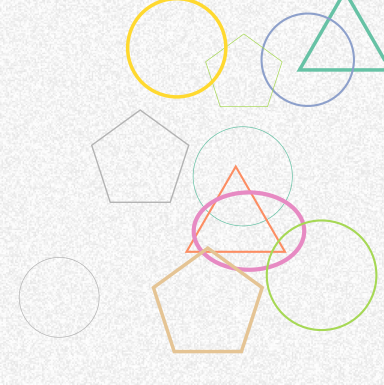[{"shape": "circle", "thickness": 0.5, "radius": 0.64, "center": [0.63, 0.542]}, {"shape": "triangle", "thickness": 2.5, "radius": 0.68, "center": [0.896, 0.886]}, {"shape": "triangle", "thickness": 1.5, "radius": 0.74, "center": [0.612, 0.42]}, {"shape": "circle", "thickness": 1.5, "radius": 0.6, "center": [0.799, 0.845]}, {"shape": "oval", "thickness": 3, "radius": 0.72, "center": [0.647, 0.4]}, {"shape": "pentagon", "thickness": 0.5, "radius": 0.52, "center": [0.633, 0.807]}, {"shape": "circle", "thickness": 1.5, "radius": 0.71, "center": [0.835, 0.285]}, {"shape": "circle", "thickness": 2.5, "radius": 0.64, "center": [0.459, 0.876]}, {"shape": "pentagon", "thickness": 2.5, "radius": 0.74, "center": [0.54, 0.207]}, {"shape": "pentagon", "thickness": 1, "radius": 0.66, "center": [0.364, 0.582]}, {"shape": "circle", "thickness": 0.5, "radius": 0.52, "center": [0.154, 0.228]}]